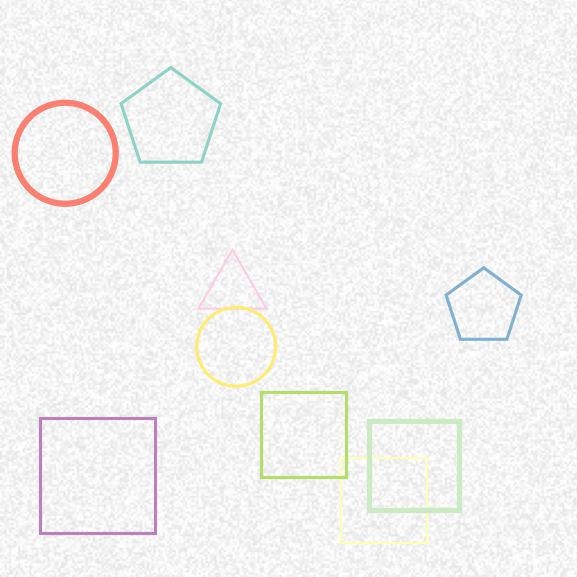[{"shape": "pentagon", "thickness": 1.5, "radius": 0.45, "center": [0.296, 0.792]}, {"shape": "square", "thickness": 1, "radius": 0.37, "center": [0.665, 0.132]}, {"shape": "circle", "thickness": 3, "radius": 0.44, "center": [0.113, 0.734]}, {"shape": "pentagon", "thickness": 1.5, "radius": 0.34, "center": [0.838, 0.467]}, {"shape": "square", "thickness": 1.5, "radius": 0.37, "center": [0.526, 0.247]}, {"shape": "triangle", "thickness": 1, "radius": 0.34, "center": [0.403, 0.499]}, {"shape": "square", "thickness": 1.5, "radius": 0.5, "center": [0.168, 0.176]}, {"shape": "square", "thickness": 2.5, "radius": 0.39, "center": [0.717, 0.194]}, {"shape": "circle", "thickness": 1.5, "radius": 0.34, "center": [0.409, 0.399]}]